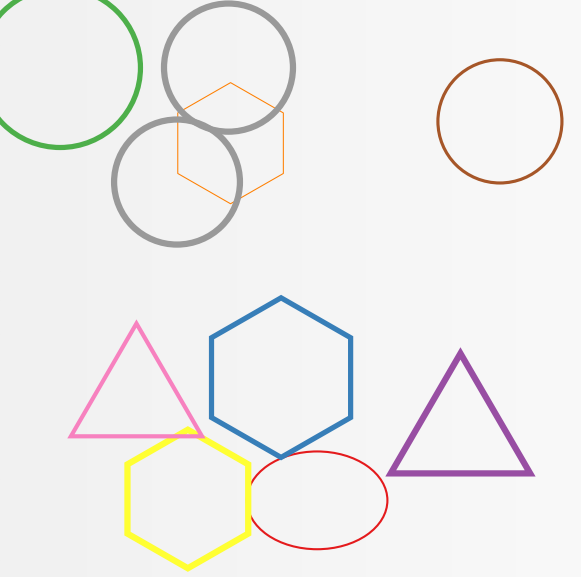[{"shape": "oval", "thickness": 1, "radius": 0.6, "center": [0.546, 0.133]}, {"shape": "hexagon", "thickness": 2.5, "radius": 0.69, "center": [0.484, 0.345]}, {"shape": "circle", "thickness": 2.5, "radius": 0.69, "center": [0.103, 0.882]}, {"shape": "triangle", "thickness": 3, "radius": 0.69, "center": [0.792, 0.249]}, {"shape": "hexagon", "thickness": 0.5, "radius": 0.52, "center": [0.397, 0.751]}, {"shape": "hexagon", "thickness": 3, "radius": 0.6, "center": [0.323, 0.135]}, {"shape": "circle", "thickness": 1.5, "radius": 0.53, "center": [0.86, 0.789]}, {"shape": "triangle", "thickness": 2, "radius": 0.65, "center": [0.235, 0.309]}, {"shape": "circle", "thickness": 3, "radius": 0.55, "center": [0.393, 0.882]}, {"shape": "circle", "thickness": 3, "radius": 0.54, "center": [0.305, 0.684]}]